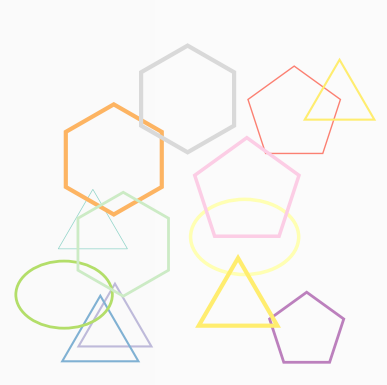[{"shape": "triangle", "thickness": 0.5, "radius": 0.52, "center": [0.24, 0.405]}, {"shape": "oval", "thickness": 2.5, "radius": 0.7, "center": [0.631, 0.385]}, {"shape": "triangle", "thickness": 1.5, "radius": 0.54, "center": [0.297, 0.154]}, {"shape": "pentagon", "thickness": 1, "radius": 0.63, "center": [0.759, 0.703]}, {"shape": "triangle", "thickness": 1.5, "radius": 0.57, "center": [0.259, 0.118]}, {"shape": "hexagon", "thickness": 3, "radius": 0.71, "center": [0.294, 0.586]}, {"shape": "oval", "thickness": 2, "radius": 0.62, "center": [0.165, 0.235]}, {"shape": "pentagon", "thickness": 2.5, "radius": 0.71, "center": [0.637, 0.501]}, {"shape": "hexagon", "thickness": 3, "radius": 0.69, "center": [0.484, 0.743]}, {"shape": "pentagon", "thickness": 2, "radius": 0.5, "center": [0.791, 0.14]}, {"shape": "hexagon", "thickness": 2, "radius": 0.67, "center": [0.318, 0.366]}, {"shape": "triangle", "thickness": 1.5, "radius": 0.52, "center": [0.876, 0.741]}, {"shape": "triangle", "thickness": 3, "radius": 0.59, "center": [0.614, 0.213]}]